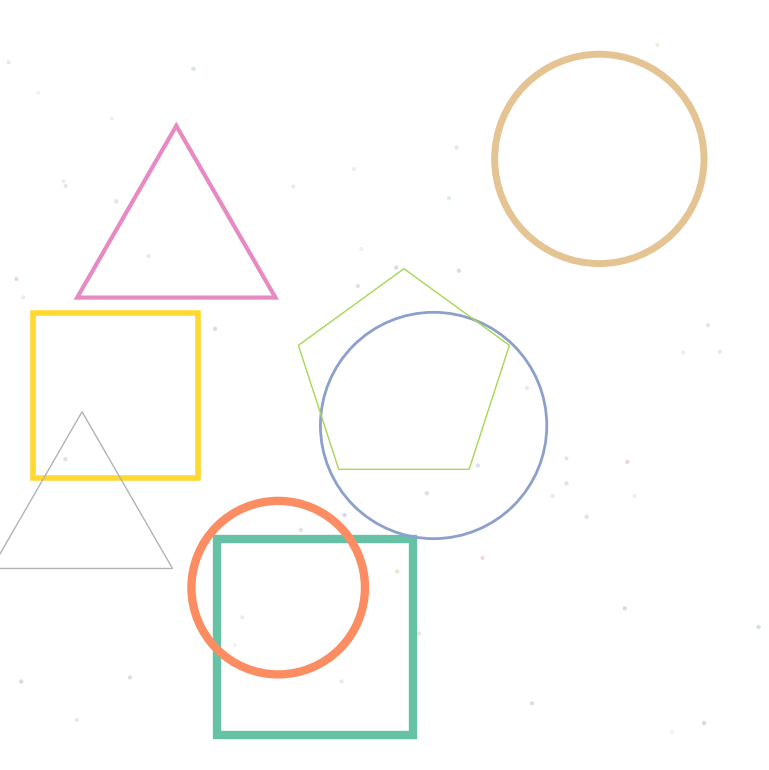[{"shape": "square", "thickness": 3, "radius": 0.64, "center": [0.409, 0.173]}, {"shape": "circle", "thickness": 3, "radius": 0.56, "center": [0.361, 0.237]}, {"shape": "circle", "thickness": 1, "radius": 0.73, "center": [0.563, 0.447]}, {"shape": "triangle", "thickness": 1.5, "radius": 0.74, "center": [0.229, 0.688]}, {"shape": "pentagon", "thickness": 0.5, "radius": 0.72, "center": [0.525, 0.507]}, {"shape": "square", "thickness": 2, "radius": 0.54, "center": [0.15, 0.486]}, {"shape": "circle", "thickness": 2.5, "radius": 0.68, "center": [0.778, 0.794]}, {"shape": "triangle", "thickness": 0.5, "radius": 0.68, "center": [0.107, 0.33]}]